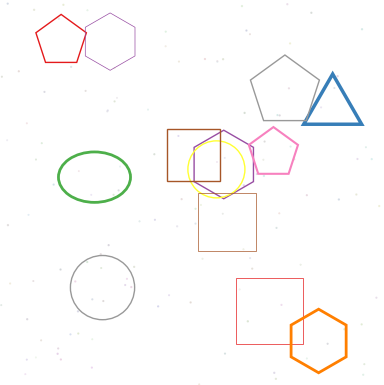[{"shape": "square", "thickness": 0.5, "radius": 0.43, "center": [0.7, 0.192]}, {"shape": "pentagon", "thickness": 1, "radius": 0.34, "center": [0.159, 0.894]}, {"shape": "triangle", "thickness": 2.5, "radius": 0.43, "center": [0.864, 0.721]}, {"shape": "oval", "thickness": 2, "radius": 0.47, "center": [0.245, 0.54]}, {"shape": "hexagon", "thickness": 1, "radius": 0.44, "center": [0.581, 0.573]}, {"shape": "hexagon", "thickness": 0.5, "radius": 0.37, "center": [0.286, 0.892]}, {"shape": "hexagon", "thickness": 2, "radius": 0.41, "center": [0.828, 0.114]}, {"shape": "circle", "thickness": 1, "radius": 0.37, "center": [0.562, 0.56]}, {"shape": "square", "thickness": 0.5, "radius": 0.37, "center": [0.59, 0.423]}, {"shape": "square", "thickness": 1, "radius": 0.34, "center": [0.503, 0.598]}, {"shape": "pentagon", "thickness": 1.5, "radius": 0.34, "center": [0.71, 0.603]}, {"shape": "pentagon", "thickness": 1, "radius": 0.47, "center": [0.74, 0.763]}, {"shape": "circle", "thickness": 1, "radius": 0.42, "center": [0.266, 0.253]}]